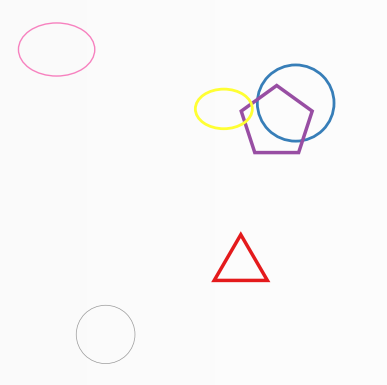[{"shape": "triangle", "thickness": 2.5, "radius": 0.4, "center": [0.621, 0.311]}, {"shape": "circle", "thickness": 2, "radius": 0.49, "center": [0.763, 0.732]}, {"shape": "pentagon", "thickness": 2.5, "radius": 0.48, "center": [0.714, 0.682]}, {"shape": "oval", "thickness": 2, "radius": 0.37, "center": [0.578, 0.717]}, {"shape": "oval", "thickness": 1, "radius": 0.49, "center": [0.146, 0.871]}, {"shape": "circle", "thickness": 0.5, "radius": 0.38, "center": [0.273, 0.131]}]